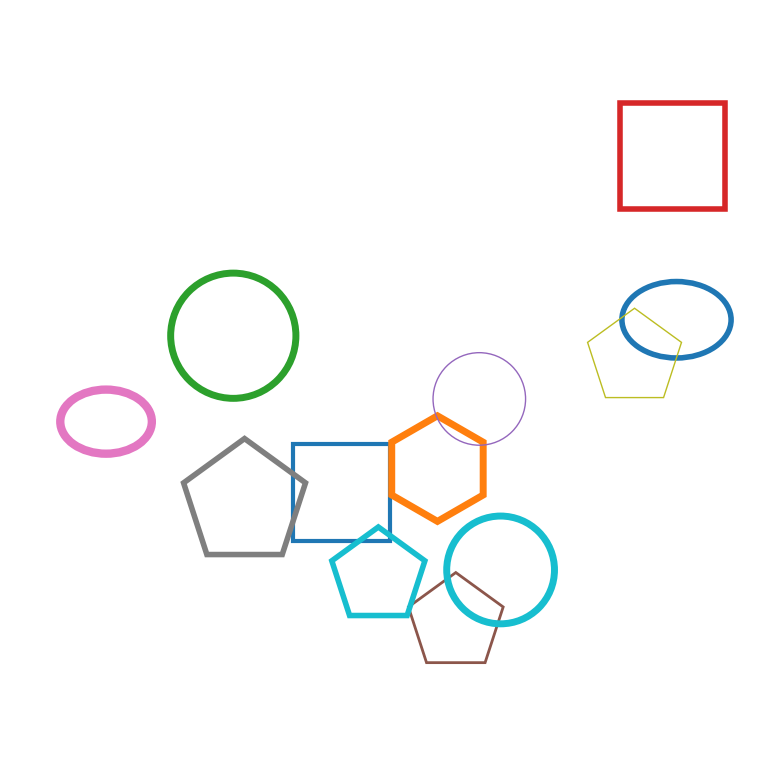[{"shape": "oval", "thickness": 2, "radius": 0.35, "center": [0.879, 0.585]}, {"shape": "square", "thickness": 1.5, "radius": 0.31, "center": [0.443, 0.361]}, {"shape": "hexagon", "thickness": 2.5, "radius": 0.34, "center": [0.568, 0.391]}, {"shape": "circle", "thickness": 2.5, "radius": 0.41, "center": [0.303, 0.564]}, {"shape": "square", "thickness": 2, "radius": 0.34, "center": [0.874, 0.797]}, {"shape": "circle", "thickness": 0.5, "radius": 0.3, "center": [0.622, 0.482]}, {"shape": "pentagon", "thickness": 1, "radius": 0.32, "center": [0.592, 0.192]}, {"shape": "oval", "thickness": 3, "radius": 0.3, "center": [0.138, 0.452]}, {"shape": "pentagon", "thickness": 2, "radius": 0.42, "center": [0.318, 0.347]}, {"shape": "pentagon", "thickness": 0.5, "radius": 0.32, "center": [0.824, 0.536]}, {"shape": "circle", "thickness": 2.5, "radius": 0.35, "center": [0.65, 0.26]}, {"shape": "pentagon", "thickness": 2, "radius": 0.32, "center": [0.491, 0.252]}]